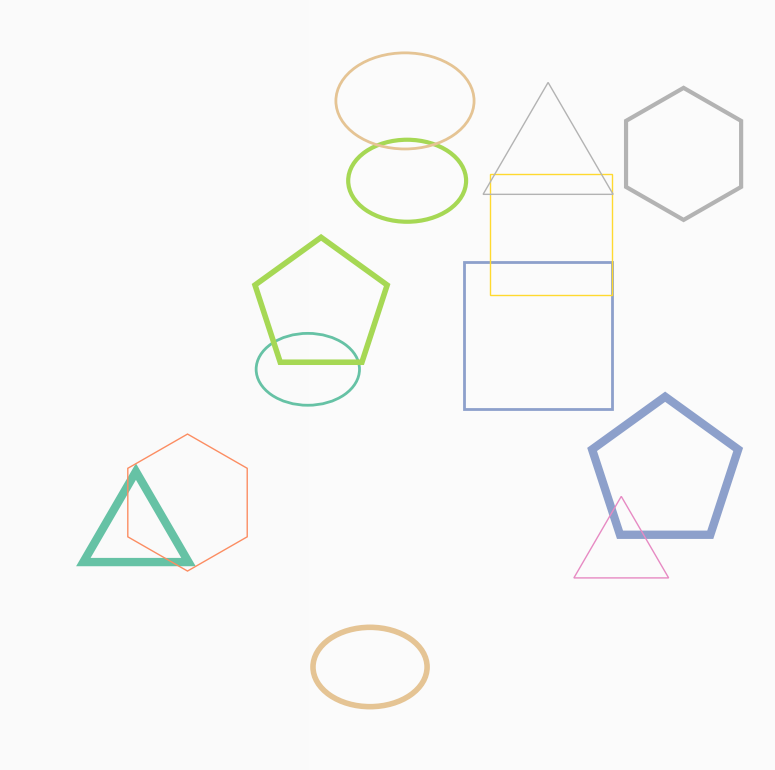[{"shape": "oval", "thickness": 1, "radius": 0.33, "center": [0.397, 0.52]}, {"shape": "triangle", "thickness": 3, "radius": 0.39, "center": [0.175, 0.309]}, {"shape": "hexagon", "thickness": 0.5, "radius": 0.44, "center": [0.242, 0.347]}, {"shape": "square", "thickness": 1, "radius": 0.48, "center": [0.694, 0.564]}, {"shape": "pentagon", "thickness": 3, "radius": 0.5, "center": [0.858, 0.386]}, {"shape": "triangle", "thickness": 0.5, "radius": 0.35, "center": [0.802, 0.285]}, {"shape": "pentagon", "thickness": 2, "radius": 0.45, "center": [0.414, 0.602]}, {"shape": "oval", "thickness": 1.5, "radius": 0.38, "center": [0.525, 0.765]}, {"shape": "square", "thickness": 0.5, "radius": 0.39, "center": [0.711, 0.695]}, {"shape": "oval", "thickness": 1, "radius": 0.45, "center": [0.523, 0.869]}, {"shape": "oval", "thickness": 2, "radius": 0.37, "center": [0.477, 0.134]}, {"shape": "triangle", "thickness": 0.5, "radius": 0.48, "center": [0.707, 0.796]}, {"shape": "hexagon", "thickness": 1.5, "radius": 0.43, "center": [0.882, 0.8]}]